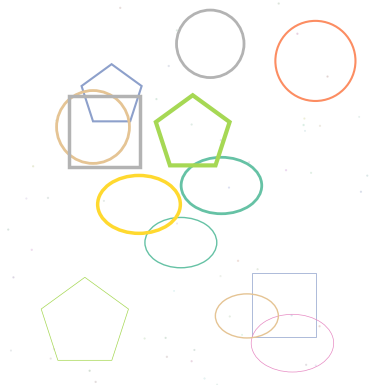[{"shape": "oval", "thickness": 2, "radius": 0.52, "center": [0.575, 0.518]}, {"shape": "oval", "thickness": 1, "radius": 0.47, "center": [0.47, 0.37]}, {"shape": "circle", "thickness": 1.5, "radius": 0.52, "center": [0.819, 0.842]}, {"shape": "square", "thickness": 0.5, "radius": 0.42, "center": [0.738, 0.209]}, {"shape": "pentagon", "thickness": 1.5, "radius": 0.41, "center": [0.29, 0.751]}, {"shape": "oval", "thickness": 0.5, "radius": 0.54, "center": [0.76, 0.109]}, {"shape": "pentagon", "thickness": 3, "radius": 0.5, "center": [0.501, 0.652]}, {"shape": "pentagon", "thickness": 0.5, "radius": 0.6, "center": [0.22, 0.161]}, {"shape": "oval", "thickness": 2.5, "radius": 0.54, "center": [0.361, 0.469]}, {"shape": "oval", "thickness": 1, "radius": 0.41, "center": [0.641, 0.179]}, {"shape": "circle", "thickness": 2, "radius": 0.47, "center": [0.242, 0.67]}, {"shape": "square", "thickness": 2.5, "radius": 0.46, "center": [0.27, 0.658]}, {"shape": "circle", "thickness": 2, "radius": 0.44, "center": [0.546, 0.886]}]